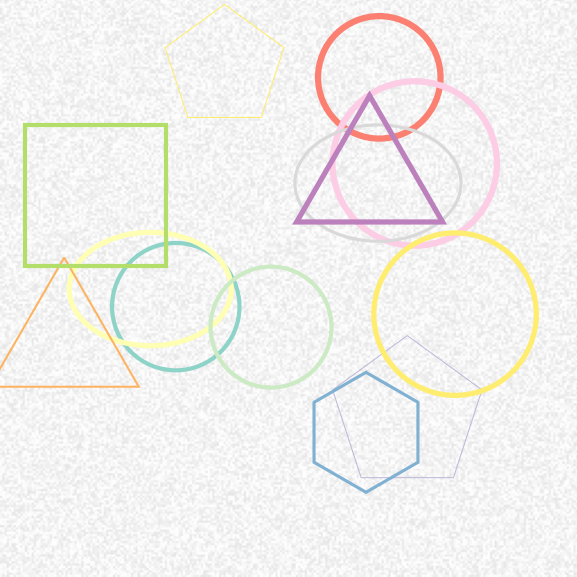[{"shape": "circle", "thickness": 2, "radius": 0.55, "center": [0.304, 0.468]}, {"shape": "oval", "thickness": 2.5, "radius": 0.7, "center": [0.26, 0.499]}, {"shape": "pentagon", "thickness": 0.5, "radius": 0.68, "center": [0.705, 0.282]}, {"shape": "circle", "thickness": 3, "radius": 0.53, "center": [0.657, 0.865]}, {"shape": "hexagon", "thickness": 1.5, "radius": 0.52, "center": [0.634, 0.251]}, {"shape": "triangle", "thickness": 1, "radius": 0.75, "center": [0.111, 0.404]}, {"shape": "square", "thickness": 2, "radius": 0.61, "center": [0.166, 0.661]}, {"shape": "circle", "thickness": 3, "radius": 0.71, "center": [0.718, 0.716]}, {"shape": "oval", "thickness": 1.5, "radius": 0.72, "center": [0.654, 0.682]}, {"shape": "triangle", "thickness": 2.5, "radius": 0.73, "center": [0.64, 0.688]}, {"shape": "circle", "thickness": 2, "radius": 0.52, "center": [0.469, 0.433]}, {"shape": "circle", "thickness": 2.5, "radius": 0.7, "center": [0.788, 0.455]}, {"shape": "pentagon", "thickness": 0.5, "radius": 0.54, "center": [0.389, 0.883]}]